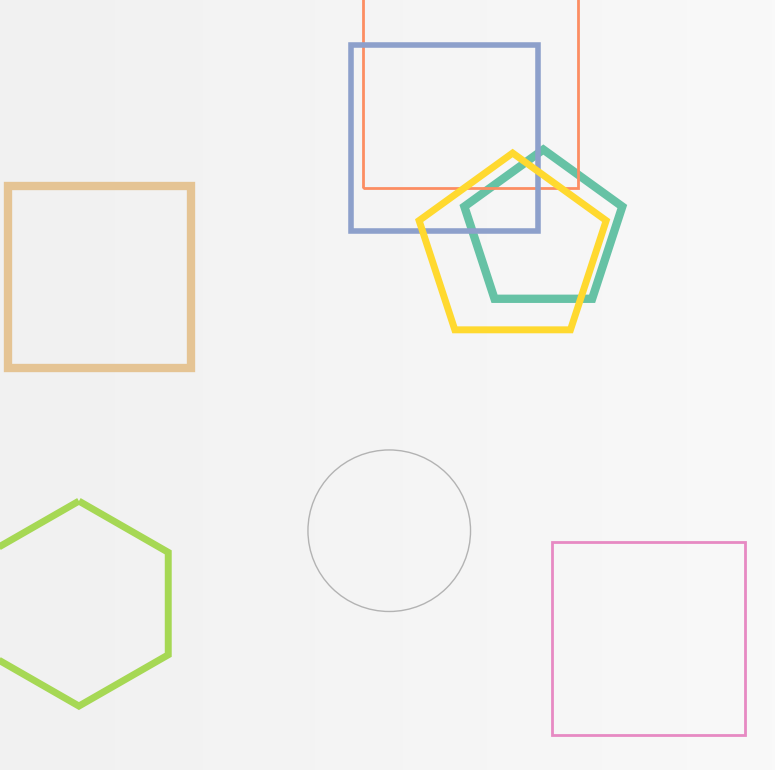[{"shape": "pentagon", "thickness": 3, "radius": 0.54, "center": [0.701, 0.699]}, {"shape": "square", "thickness": 1, "radius": 0.69, "center": [0.607, 0.894]}, {"shape": "square", "thickness": 2, "radius": 0.6, "center": [0.573, 0.821]}, {"shape": "square", "thickness": 1, "radius": 0.63, "center": [0.837, 0.17]}, {"shape": "hexagon", "thickness": 2.5, "radius": 0.67, "center": [0.102, 0.216]}, {"shape": "pentagon", "thickness": 2.5, "radius": 0.63, "center": [0.661, 0.674]}, {"shape": "square", "thickness": 3, "radius": 0.59, "center": [0.128, 0.641]}, {"shape": "circle", "thickness": 0.5, "radius": 0.52, "center": [0.502, 0.311]}]